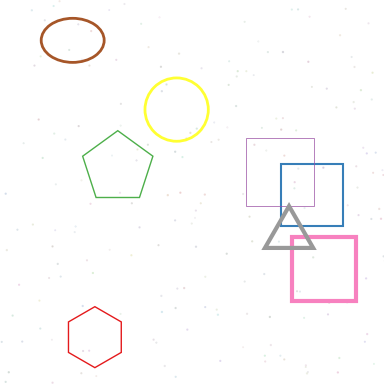[{"shape": "hexagon", "thickness": 1, "radius": 0.4, "center": [0.246, 0.124]}, {"shape": "square", "thickness": 1.5, "radius": 0.4, "center": [0.811, 0.493]}, {"shape": "pentagon", "thickness": 1, "radius": 0.48, "center": [0.306, 0.565]}, {"shape": "square", "thickness": 0.5, "radius": 0.44, "center": [0.727, 0.553]}, {"shape": "circle", "thickness": 2, "radius": 0.41, "center": [0.459, 0.715]}, {"shape": "oval", "thickness": 2, "radius": 0.41, "center": [0.189, 0.895]}, {"shape": "square", "thickness": 3, "radius": 0.41, "center": [0.841, 0.301]}, {"shape": "triangle", "thickness": 3, "radius": 0.36, "center": [0.751, 0.392]}]